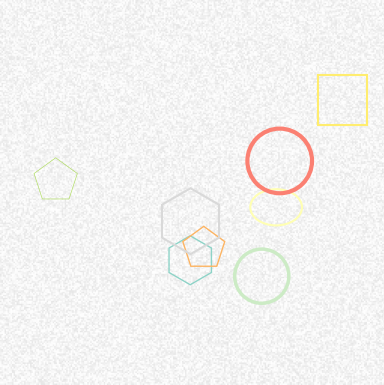[{"shape": "hexagon", "thickness": 1, "radius": 0.32, "center": [0.494, 0.324]}, {"shape": "oval", "thickness": 1.5, "radius": 0.34, "center": [0.717, 0.462]}, {"shape": "circle", "thickness": 3, "radius": 0.42, "center": [0.727, 0.582]}, {"shape": "pentagon", "thickness": 1, "radius": 0.29, "center": [0.529, 0.355]}, {"shape": "pentagon", "thickness": 0.5, "radius": 0.3, "center": [0.145, 0.531]}, {"shape": "hexagon", "thickness": 1.5, "radius": 0.43, "center": [0.495, 0.425]}, {"shape": "circle", "thickness": 2.5, "radius": 0.35, "center": [0.68, 0.283]}, {"shape": "square", "thickness": 1.5, "radius": 0.32, "center": [0.89, 0.74]}]